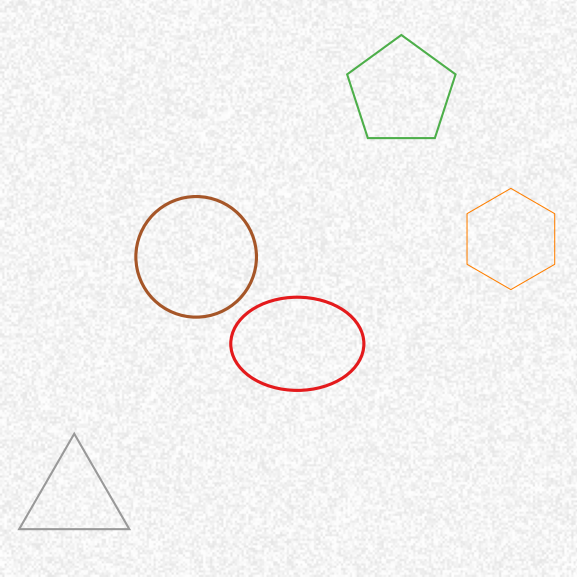[{"shape": "oval", "thickness": 1.5, "radius": 0.58, "center": [0.515, 0.404]}, {"shape": "pentagon", "thickness": 1, "radius": 0.49, "center": [0.695, 0.84]}, {"shape": "hexagon", "thickness": 0.5, "radius": 0.44, "center": [0.885, 0.585]}, {"shape": "circle", "thickness": 1.5, "radius": 0.52, "center": [0.34, 0.554]}, {"shape": "triangle", "thickness": 1, "radius": 0.55, "center": [0.129, 0.138]}]